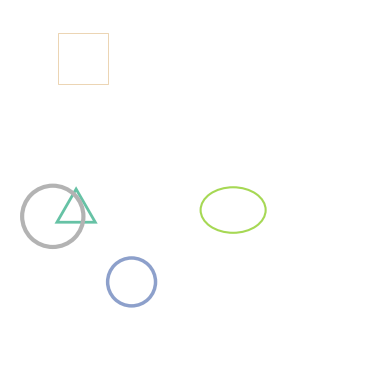[{"shape": "triangle", "thickness": 2, "radius": 0.29, "center": [0.198, 0.452]}, {"shape": "circle", "thickness": 2.5, "radius": 0.31, "center": [0.342, 0.268]}, {"shape": "oval", "thickness": 1.5, "radius": 0.42, "center": [0.606, 0.454]}, {"shape": "square", "thickness": 0.5, "radius": 0.33, "center": [0.216, 0.848]}, {"shape": "circle", "thickness": 3, "radius": 0.4, "center": [0.137, 0.438]}]